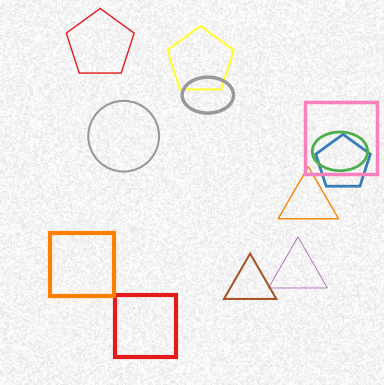[{"shape": "pentagon", "thickness": 1, "radius": 0.46, "center": [0.26, 0.885]}, {"shape": "square", "thickness": 3, "radius": 0.4, "center": [0.378, 0.153]}, {"shape": "pentagon", "thickness": 2, "radius": 0.37, "center": [0.891, 0.577]}, {"shape": "oval", "thickness": 2, "radius": 0.36, "center": [0.883, 0.607]}, {"shape": "triangle", "thickness": 0.5, "radius": 0.44, "center": [0.774, 0.296]}, {"shape": "square", "thickness": 3, "radius": 0.41, "center": [0.213, 0.313]}, {"shape": "triangle", "thickness": 1, "radius": 0.45, "center": [0.801, 0.477]}, {"shape": "pentagon", "thickness": 1.5, "radius": 0.45, "center": [0.521, 0.841]}, {"shape": "triangle", "thickness": 1.5, "radius": 0.39, "center": [0.65, 0.263]}, {"shape": "square", "thickness": 2.5, "radius": 0.47, "center": [0.885, 0.642]}, {"shape": "oval", "thickness": 2.5, "radius": 0.33, "center": [0.54, 0.753]}, {"shape": "circle", "thickness": 1.5, "radius": 0.46, "center": [0.321, 0.646]}]